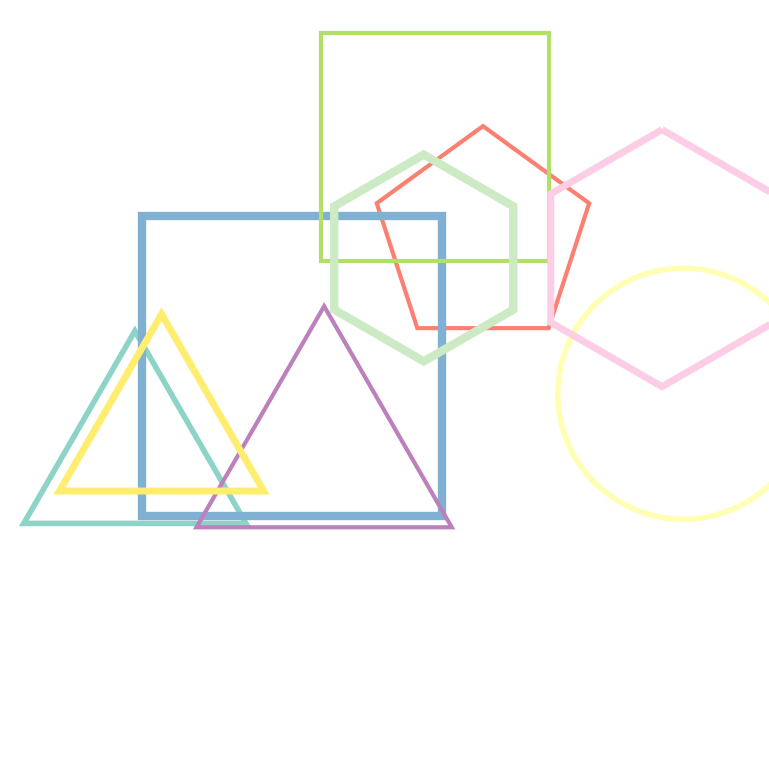[{"shape": "triangle", "thickness": 2, "radius": 0.83, "center": [0.175, 0.404]}, {"shape": "circle", "thickness": 2, "radius": 0.82, "center": [0.887, 0.489]}, {"shape": "pentagon", "thickness": 1.5, "radius": 0.73, "center": [0.627, 0.691]}, {"shape": "square", "thickness": 3, "radius": 0.97, "center": [0.379, 0.525]}, {"shape": "square", "thickness": 1.5, "radius": 0.74, "center": [0.565, 0.809]}, {"shape": "hexagon", "thickness": 2.5, "radius": 0.83, "center": [0.86, 0.665]}, {"shape": "triangle", "thickness": 1.5, "radius": 0.96, "center": [0.421, 0.411]}, {"shape": "hexagon", "thickness": 3, "radius": 0.67, "center": [0.55, 0.665]}, {"shape": "triangle", "thickness": 2.5, "radius": 0.77, "center": [0.21, 0.439]}]